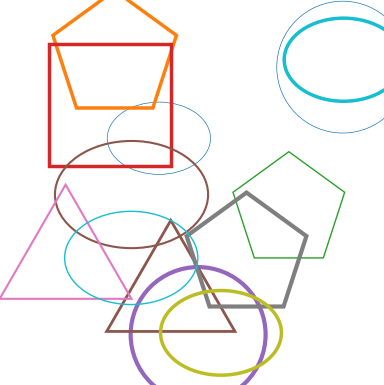[{"shape": "circle", "thickness": 0.5, "radius": 0.86, "center": [0.89, 0.826]}, {"shape": "oval", "thickness": 0.5, "radius": 0.67, "center": [0.413, 0.641]}, {"shape": "pentagon", "thickness": 2.5, "radius": 0.84, "center": [0.298, 0.856]}, {"shape": "pentagon", "thickness": 1, "radius": 0.76, "center": [0.75, 0.453]}, {"shape": "square", "thickness": 2.5, "radius": 0.79, "center": [0.286, 0.727]}, {"shape": "circle", "thickness": 3, "radius": 0.88, "center": [0.515, 0.131]}, {"shape": "triangle", "thickness": 2, "radius": 0.96, "center": [0.444, 0.235]}, {"shape": "oval", "thickness": 1.5, "radius": 0.99, "center": [0.342, 0.495]}, {"shape": "triangle", "thickness": 1.5, "radius": 0.99, "center": [0.17, 0.323]}, {"shape": "pentagon", "thickness": 3, "radius": 0.82, "center": [0.64, 0.336]}, {"shape": "oval", "thickness": 2.5, "radius": 0.79, "center": [0.574, 0.135]}, {"shape": "oval", "thickness": 2.5, "radius": 0.77, "center": [0.892, 0.845]}, {"shape": "oval", "thickness": 1, "radius": 0.86, "center": [0.341, 0.33]}]